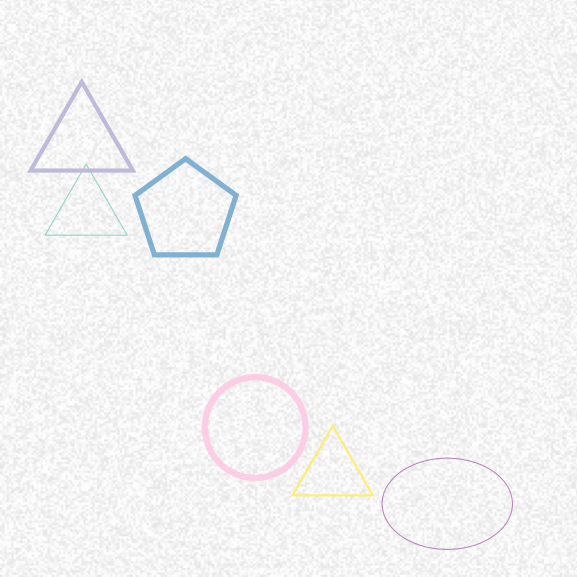[{"shape": "triangle", "thickness": 0.5, "radius": 0.41, "center": [0.149, 0.633]}, {"shape": "triangle", "thickness": 2, "radius": 0.51, "center": [0.142, 0.755]}, {"shape": "pentagon", "thickness": 2.5, "radius": 0.46, "center": [0.321, 0.632]}, {"shape": "circle", "thickness": 3, "radius": 0.44, "center": [0.442, 0.259]}, {"shape": "oval", "thickness": 0.5, "radius": 0.56, "center": [0.775, 0.127]}, {"shape": "triangle", "thickness": 1, "radius": 0.4, "center": [0.576, 0.182]}]